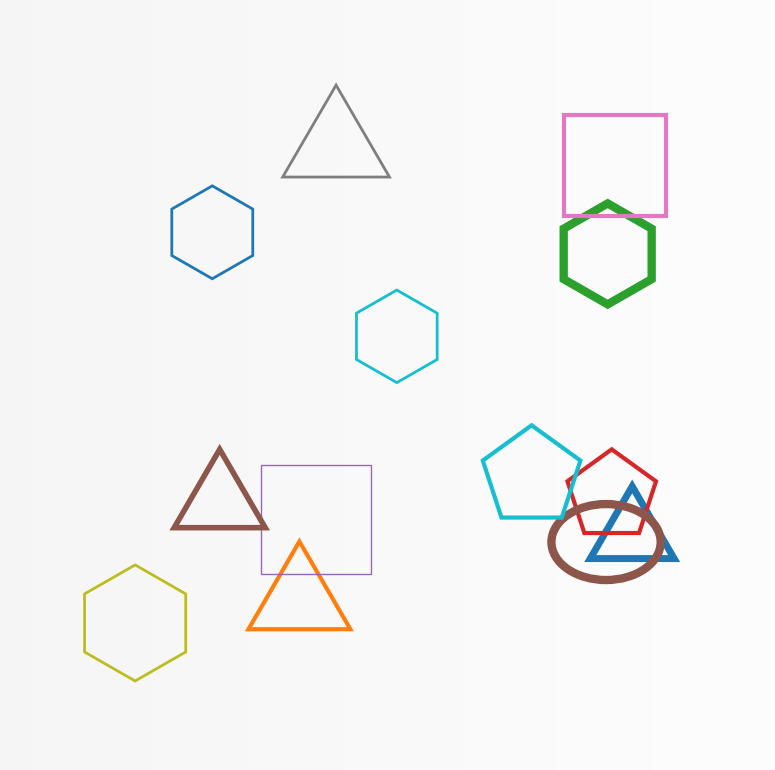[{"shape": "hexagon", "thickness": 1, "radius": 0.3, "center": [0.274, 0.698]}, {"shape": "triangle", "thickness": 2.5, "radius": 0.31, "center": [0.816, 0.306]}, {"shape": "triangle", "thickness": 1.5, "radius": 0.38, "center": [0.386, 0.221]}, {"shape": "hexagon", "thickness": 3, "radius": 0.33, "center": [0.784, 0.67]}, {"shape": "pentagon", "thickness": 1.5, "radius": 0.3, "center": [0.789, 0.356]}, {"shape": "square", "thickness": 0.5, "radius": 0.35, "center": [0.408, 0.326]}, {"shape": "triangle", "thickness": 2, "radius": 0.34, "center": [0.283, 0.349]}, {"shape": "oval", "thickness": 3, "radius": 0.35, "center": [0.782, 0.296]}, {"shape": "square", "thickness": 1.5, "radius": 0.33, "center": [0.793, 0.785]}, {"shape": "triangle", "thickness": 1, "radius": 0.4, "center": [0.434, 0.81]}, {"shape": "hexagon", "thickness": 1, "radius": 0.38, "center": [0.174, 0.191]}, {"shape": "pentagon", "thickness": 1.5, "radius": 0.33, "center": [0.686, 0.381]}, {"shape": "hexagon", "thickness": 1, "radius": 0.3, "center": [0.512, 0.563]}]